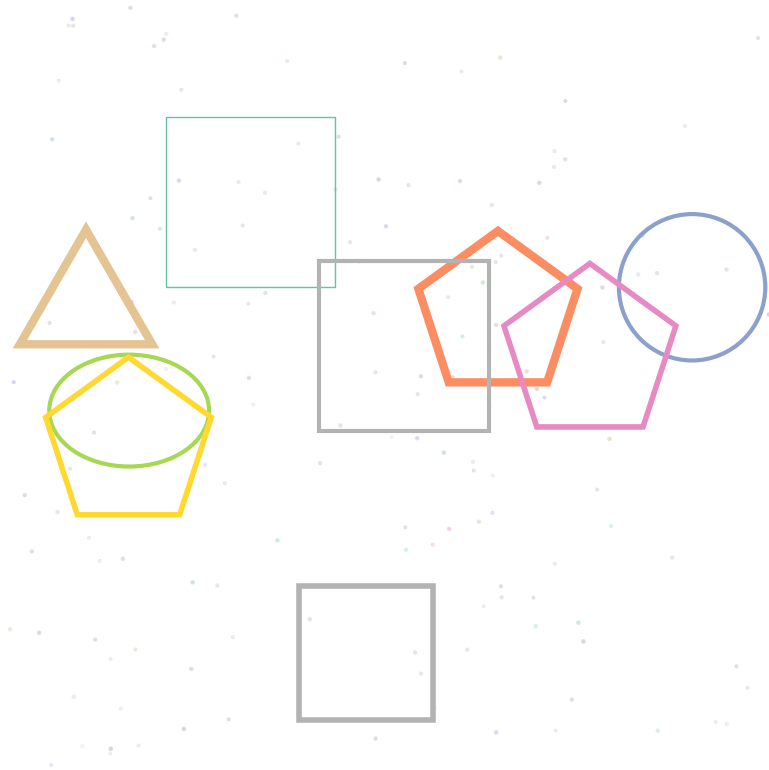[{"shape": "square", "thickness": 0.5, "radius": 0.55, "center": [0.325, 0.737]}, {"shape": "pentagon", "thickness": 3, "radius": 0.54, "center": [0.647, 0.591]}, {"shape": "circle", "thickness": 1.5, "radius": 0.48, "center": [0.899, 0.627]}, {"shape": "pentagon", "thickness": 2, "radius": 0.59, "center": [0.766, 0.54]}, {"shape": "oval", "thickness": 1.5, "radius": 0.52, "center": [0.168, 0.467]}, {"shape": "pentagon", "thickness": 2, "radius": 0.57, "center": [0.167, 0.423]}, {"shape": "triangle", "thickness": 3, "radius": 0.5, "center": [0.112, 0.603]}, {"shape": "square", "thickness": 1.5, "radius": 0.55, "center": [0.525, 0.55]}, {"shape": "square", "thickness": 2, "radius": 0.43, "center": [0.475, 0.152]}]